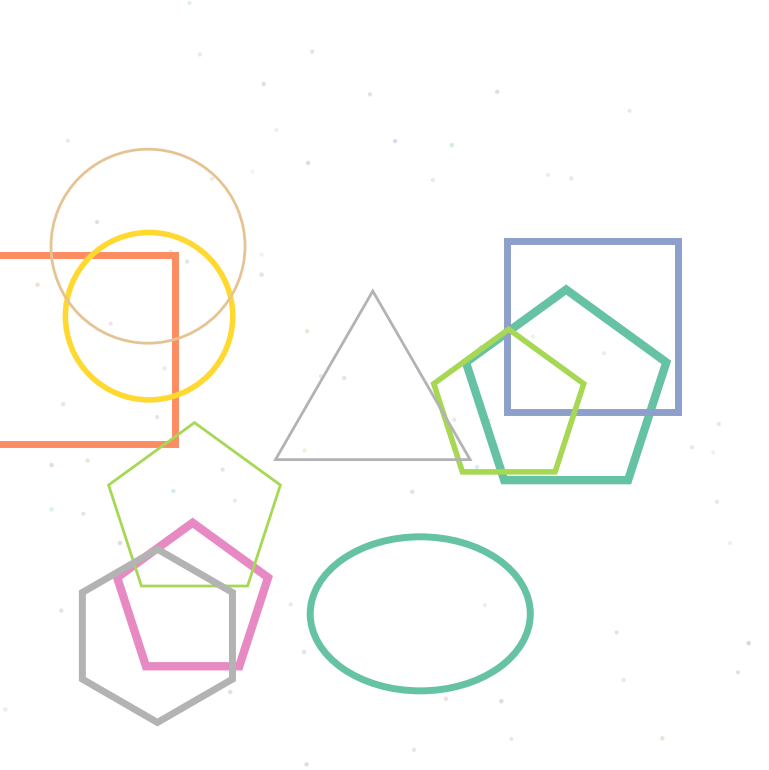[{"shape": "oval", "thickness": 2.5, "radius": 0.71, "center": [0.546, 0.203]}, {"shape": "pentagon", "thickness": 3, "radius": 0.68, "center": [0.735, 0.487]}, {"shape": "square", "thickness": 2.5, "radius": 0.62, "center": [0.104, 0.546]}, {"shape": "square", "thickness": 2.5, "radius": 0.56, "center": [0.77, 0.576]}, {"shape": "pentagon", "thickness": 3, "radius": 0.52, "center": [0.25, 0.218]}, {"shape": "pentagon", "thickness": 2, "radius": 0.51, "center": [0.661, 0.47]}, {"shape": "pentagon", "thickness": 1, "radius": 0.59, "center": [0.253, 0.334]}, {"shape": "circle", "thickness": 2, "radius": 0.54, "center": [0.194, 0.589]}, {"shape": "circle", "thickness": 1, "radius": 0.63, "center": [0.192, 0.68]}, {"shape": "triangle", "thickness": 1, "radius": 0.73, "center": [0.484, 0.476]}, {"shape": "hexagon", "thickness": 2.5, "radius": 0.56, "center": [0.204, 0.174]}]